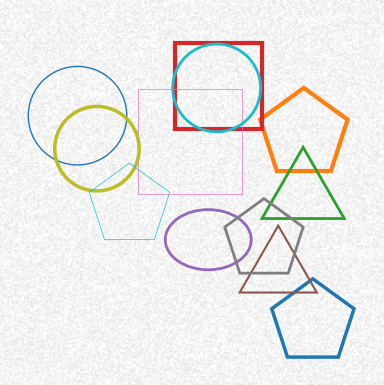[{"shape": "circle", "thickness": 1, "radius": 0.64, "center": [0.201, 0.7]}, {"shape": "pentagon", "thickness": 2.5, "radius": 0.56, "center": [0.813, 0.163]}, {"shape": "pentagon", "thickness": 3, "radius": 0.6, "center": [0.789, 0.652]}, {"shape": "triangle", "thickness": 2, "radius": 0.62, "center": [0.787, 0.494]}, {"shape": "square", "thickness": 3, "radius": 0.56, "center": [0.568, 0.777]}, {"shape": "oval", "thickness": 2, "radius": 0.56, "center": [0.541, 0.377]}, {"shape": "triangle", "thickness": 1.5, "radius": 0.58, "center": [0.723, 0.298]}, {"shape": "square", "thickness": 0.5, "radius": 0.68, "center": [0.494, 0.634]}, {"shape": "pentagon", "thickness": 2, "radius": 0.54, "center": [0.686, 0.377]}, {"shape": "circle", "thickness": 2.5, "radius": 0.55, "center": [0.252, 0.614]}, {"shape": "pentagon", "thickness": 0.5, "radius": 0.55, "center": [0.336, 0.466]}, {"shape": "circle", "thickness": 2, "radius": 0.57, "center": [0.563, 0.772]}]